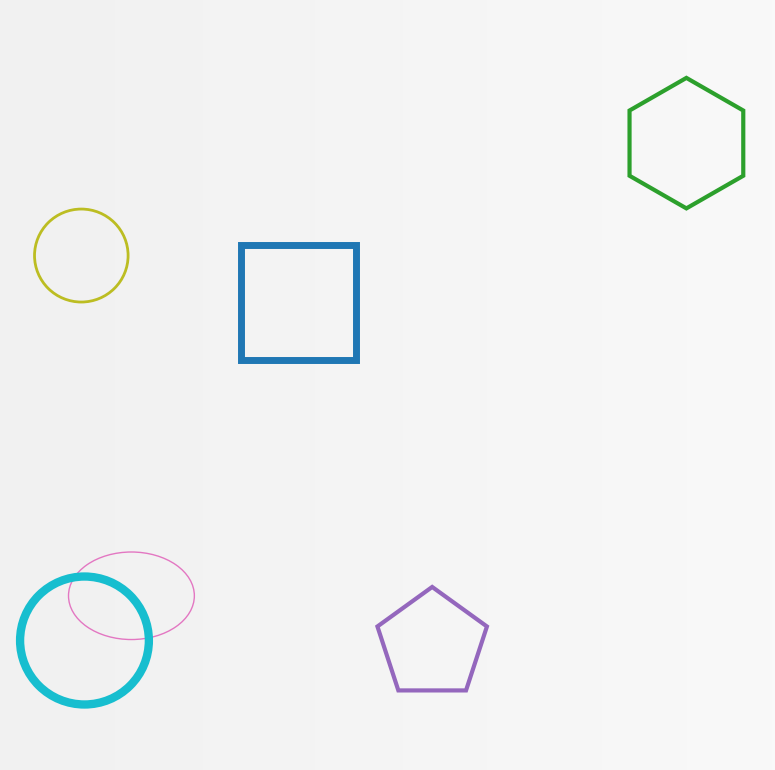[{"shape": "square", "thickness": 2.5, "radius": 0.37, "center": [0.385, 0.607]}, {"shape": "hexagon", "thickness": 1.5, "radius": 0.42, "center": [0.886, 0.814]}, {"shape": "pentagon", "thickness": 1.5, "radius": 0.37, "center": [0.558, 0.163]}, {"shape": "oval", "thickness": 0.5, "radius": 0.41, "center": [0.17, 0.226]}, {"shape": "circle", "thickness": 1, "radius": 0.3, "center": [0.105, 0.668]}, {"shape": "circle", "thickness": 3, "radius": 0.42, "center": [0.109, 0.168]}]